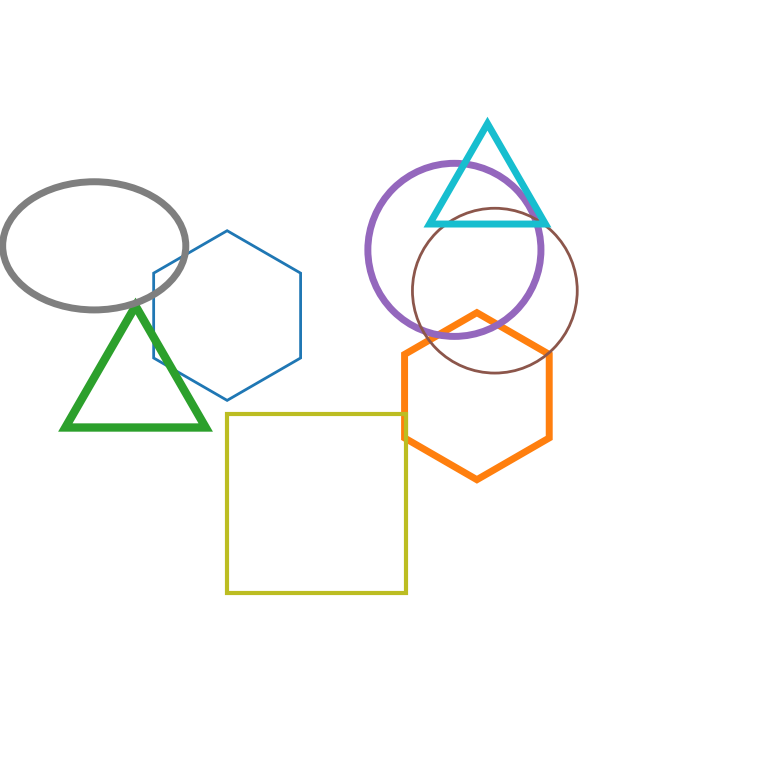[{"shape": "hexagon", "thickness": 1, "radius": 0.55, "center": [0.295, 0.59]}, {"shape": "hexagon", "thickness": 2.5, "radius": 0.54, "center": [0.619, 0.485]}, {"shape": "triangle", "thickness": 3, "radius": 0.53, "center": [0.176, 0.497]}, {"shape": "circle", "thickness": 2.5, "radius": 0.56, "center": [0.59, 0.676]}, {"shape": "circle", "thickness": 1, "radius": 0.54, "center": [0.643, 0.623]}, {"shape": "oval", "thickness": 2.5, "radius": 0.59, "center": [0.122, 0.681]}, {"shape": "square", "thickness": 1.5, "radius": 0.58, "center": [0.411, 0.346]}, {"shape": "triangle", "thickness": 2.5, "radius": 0.43, "center": [0.633, 0.752]}]